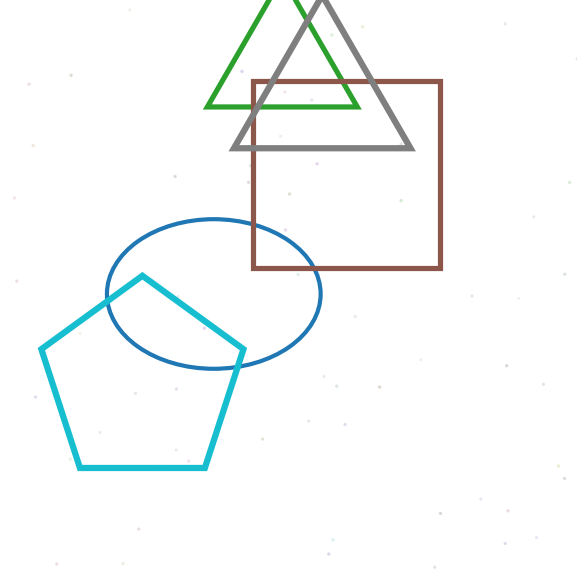[{"shape": "oval", "thickness": 2, "radius": 0.93, "center": [0.37, 0.49]}, {"shape": "triangle", "thickness": 2.5, "radius": 0.75, "center": [0.489, 0.889]}, {"shape": "square", "thickness": 2.5, "radius": 0.81, "center": [0.6, 0.697]}, {"shape": "triangle", "thickness": 3, "radius": 0.88, "center": [0.558, 0.831]}, {"shape": "pentagon", "thickness": 3, "radius": 0.92, "center": [0.247, 0.338]}]